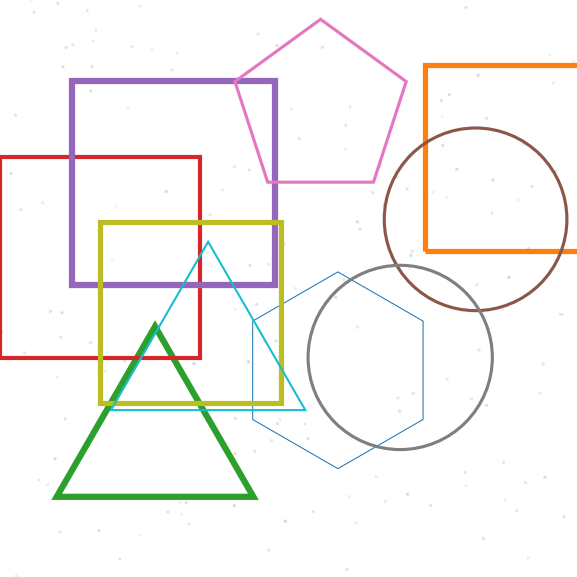[{"shape": "hexagon", "thickness": 0.5, "radius": 0.85, "center": [0.585, 0.358]}, {"shape": "square", "thickness": 2.5, "radius": 0.81, "center": [0.897, 0.725]}, {"shape": "triangle", "thickness": 3, "radius": 0.98, "center": [0.268, 0.237]}, {"shape": "square", "thickness": 2, "radius": 0.87, "center": [0.173, 0.553]}, {"shape": "square", "thickness": 3, "radius": 0.88, "center": [0.3, 0.682]}, {"shape": "circle", "thickness": 1.5, "radius": 0.79, "center": [0.824, 0.619]}, {"shape": "pentagon", "thickness": 1.5, "radius": 0.78, "center": [0.555, 0.81]}, {"shape": "circle", "thickness": 1.5, "radius": 0.8, "center": [0.693, 0.38]}, {"shape": "square", "thickness": 2.5, "radius": 0.78, "center": [0.33, 0.458]}, {"shape": "triangle", "thickness": 1, "radius": 0.97, "center": [0.36, 0.386]}]